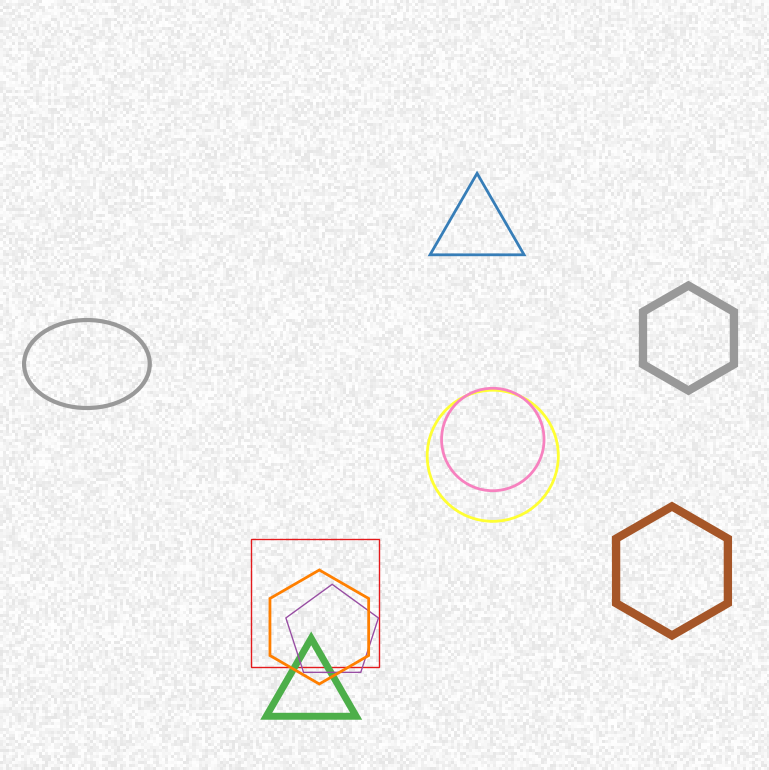[{"shape": "square", "thickness": 0.5, "radius": 0.42, "center": [0.409, 0.217]}, {"shape": "triangle", "thickness": 1, "radius": 0.35, "center": [0.62, 0.704]}, {"shape": "triangle", "thickness": 2.5, "radius": 0.34, "center": [0.404, 0.104]}, {"shape": "pentagon", "thickness": 0.5, "radius": 0.32, "center": [0.431, 0.178]}, {"shape": "hexagon", "thickness": 1, "radius": 0.37, "center": [0.415, 0.186]}, {"shape": "circle", "thickness": 1, "radius": 0.43, "center": [0.64, 0.408]}, {"shape": "hexagon", "thickness": 3, "radius": 0.42, "center": [0.873, 0.259]}, {"shape": "circle", "thickness": 1, "radius": 0.33, "center": [0.64, 0.429]}, {"shape": "oval", "thickness": 1.5, "radius": 0.41, "center": [0.113, 0.527]}, {"shape": "hexagon", "thickness": 3, "radius": 0.34, "center": [0.894, 0.561]}]